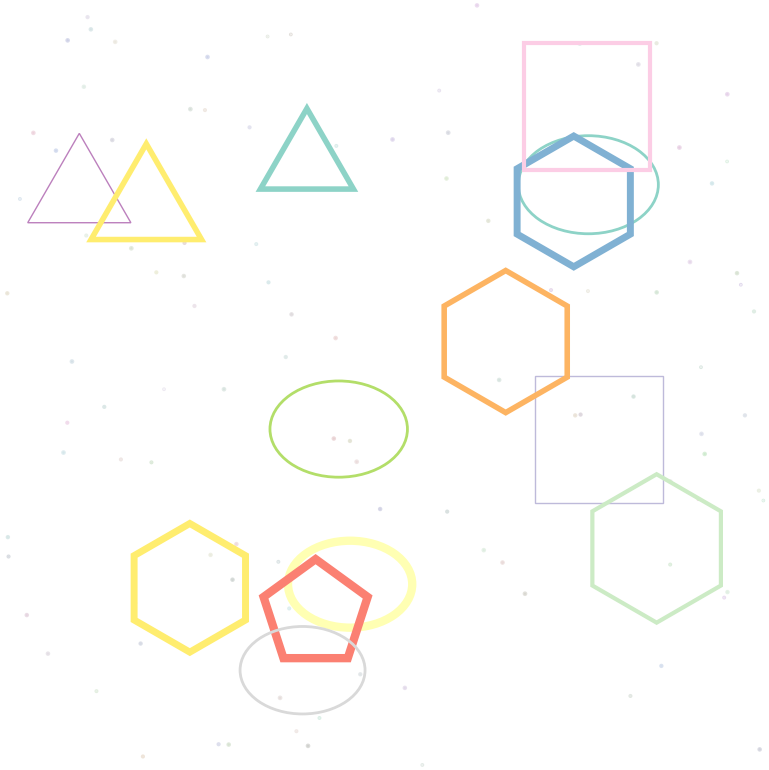[{"shape": "triangle", "thickness": 2, "radius": 0.35, "center": [0.399, 0.789]}, {"shape": "oval", "thickness": 1, "radius": 0.45, "center": [0.764, 0.76]}, {"shape": "oval", "thickness": 3, "radius": 0.4, "center": [0.455, 0.241]}, {"shape": "square", "thickness": 0.5, "radius": 0.41, "center": [0.778, 0.429]}, {"shape": "pentagon", "thickness": 3, "radius": 0.36, "center": [0.41, 0.203]}, {"shape": "hexagon", "thickness": 2.5, "radius": 0.42, "center": [0.745, 0.738]}, {"shape": "hexagon", "thickness": 2, "radius": 0.46, "center": [0.657, 0.556]}, {"shape": "oval", "thickness": 1, "radius": 0.45, "center": [0.44, 0.443]}, {"shape": "square", "thickness": 1.5, "radius": 0.41, "center": [0.762, 0.861]}, {"shape": "oval", "thickness": 1, "radius": 0.41, "center": [0.393, 0.13]}, {"shape": "triangle", "thickness": 0.5, "radius": 0.39, "center": [0.103, 0.749]}, {"shape": "hexagon", "thickness": 1.5, "radius": 0.48, "center": [0.853, 0.288]}, {"shape": "hexagon", "thickness": 2.5, "radius": 0.42, "center": [0.247, 0.237]}, {"shape": "triangle", "thickness": 2, "radius": 0.41, "center": [0.19, 0.73]}]